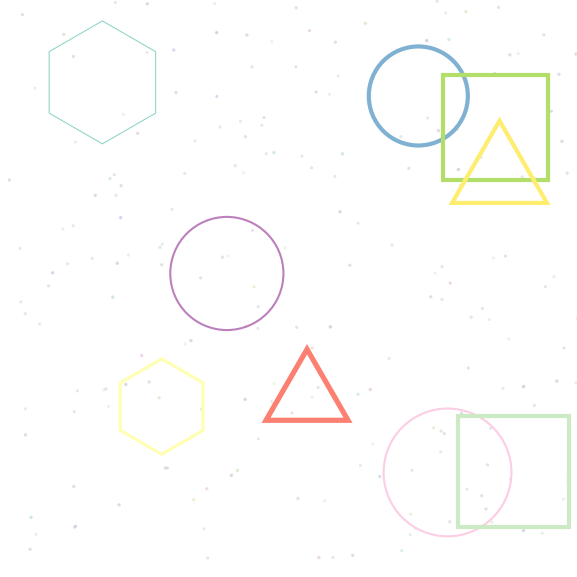[{"shape": "hexagon", "thickness": 0.5, "radius": 0.53, "center": [0.177, 0.856]}, {"shape": "hexagon", "thickness": 1.5, "radius": 0.41, "center": [0.28, 0.295]}, {"shape": "triangle", "thickness": 2.5, "radius": 0.41, "center": [0.532, 0.312]}, {"shape": "circle", "thickness": 2, "radius": 0.43, "center": [0.724, 0.833]}, {"shape": "square", "thickness": 2, "radius": 0.46, "center": [0.858, 0.779]}, {"shape": "circle", "thickness": 1, "radius": 0.55, "center": [0.775, 0.181]}, {"shape": "circle", "thickness": 1, "radius": 0.49, "center": [0.393, 0.526]}, {"shape": "square", "thickness": 2, "radius": 0.48, "center": [0.889, 0.183]}, {"shape": "triangle", "thickness": 2, "radius": 0.47, "center": [0.865, 0.695]}]